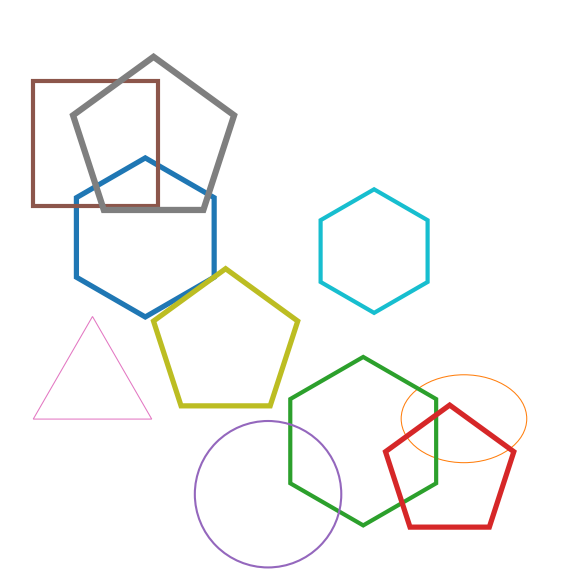[{"shape": "hexagon", "thickness": 2.5, "radius": 0.69, "center": [0.252, 0.588]}, {"shape": "oval", "thickness": 0.5, "radius": 0.54, "center": [0.803, 0.274]}, {"shape": "hexagon", "thickness": 2, "radius": 0.73, "center": [0.629, 0.235]}, {"shape": "pentagon", "thickness": 2.5, "radius": 0.58, "center": [0.779, 0.181]}, {"shape": "circle", "thickness": 1, "radius": 0.63, "center": [0.464, 0.143]}, {"shape": "square", "thickness": 2, "radius": 0.54, "center": [0.165, 0.75]}, {"shape": "triangle", "thickness": 0.5, "radius": 0.59, "center": [0.16, 0.333]}, {"shape": "pentagon", "thickness": 3, "radius": 0.73, "center": [0.266, 0.754]}, {"shape": "pentagon", "thickness": 2.5, "radius": 0.66, "center": [0.391, 0.403]}, {"shape": "hexagon", "thickness": 2, "radius": 0.53, "center": [0.648, 0.564]}]